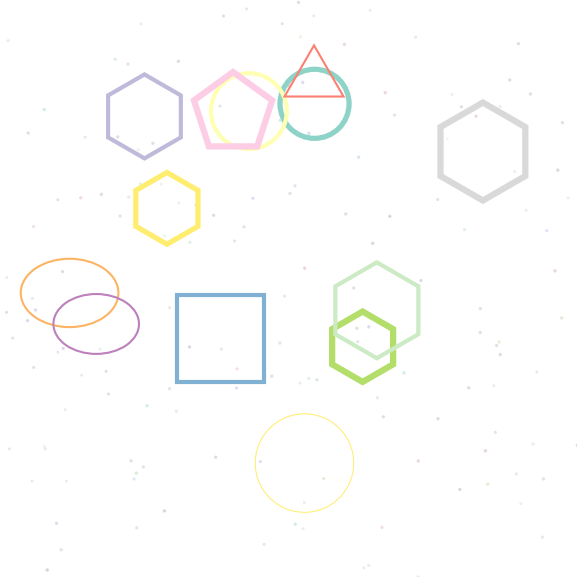[{"shape": "circle", "thickness": 2.5, "radius": 0.3, "center": [0.545, 0.819]}, {"shape": "circle", "thickness": 2, "radius": 0.33, "center": [0.431, 0.807]}, {"shape": "hexagon", "thickness": 2, "radius": 0.36, "center": [0.25, 0.798]}, {"shape": "triangle", "thickness": 1, "radius": 0.3, "center": [0.544, 0.862]}, {"shape": "square", "thickness": 2, "radius": 0.38, "center": [0.382, 0.413]}, {"shape": "oval", "thickness": 1, "radius": 0.42, "center": [0.12, 0.492]}, {"shape": "hexagon", "thickness": 3, "radius": 0.3, "center": [0.628, 0.399]}, {"shape": "pentagon", "thickness": 3, "radius": 0.36, "center": [0.404, 0.803]}, {"shape": "hexagon", "thickness": 3, "radius": 0.42, "center": [0.836, 0.737]}, {"shape": "oval", "thickness": 1, "radius": 0.37, "center": [0.167, 0.438]}, {"shape": "hexagon", "thickness": 2, "radius": 0.41, "center": [0.653, 0.462]}, {"shape": "circle", "thickness": 0.5, "radius": 0.43, "center": [0.527, 0.197]}, {"shape": "hexagon", "thickness": 2.5, "radius": 0.31, "center": [0.289, 0.638]}]